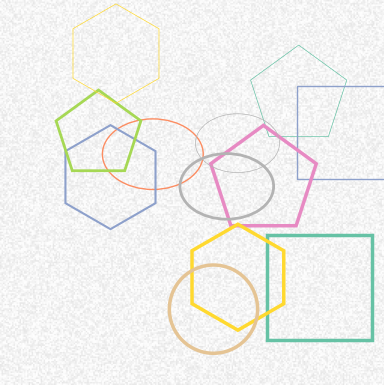[{"shape": "square", "thickness": 2.5, "radius": 0.68, "center": [0.83, 0.253]}, {"shape": "pentagon", "thickness": 0.5, "radius": 0.66, "center": [0.776, 0.751]}, {"shape": "oval", "thickness": 1, "radius": 0.65, "center": [0.397, 0.6]}, {"shape": "hexagon", "thickness": 1.5, "radius": 0.68, "center": [0.287, 0.54]}, {"shape": "square", "thickness": 1, "radius": 0.6, "center": [0.892, 0.656]}, {"shape": "pentagon", "thickness": 2.5, "radius": 0.72, "center": [0.684, 0.53]}, {"shape": "pentagon", "thickness": 2, "radius": 0.58, "center": [0.256, 0.65]}, {"shape": "hexagon", "thickness": 0.5, "radius": 0.64, "center": [0.301, 0.861]}, {"shape": "hexagon", "thickness": 2.5, "radius": 0.69, "center": [0.618, 0.28]}, {"shape": "circle", "thickness": 2.5, "radius": 0.57, "center": [0.555, 0.197]}, {"shape": "oval", "thickness": 2, "radius": 0.61, "center": [0.589, 0.516]}, {"shape": "oval", "thickness": 0.5, "radius": 0.55, "center": [0.617, 0.628]}]